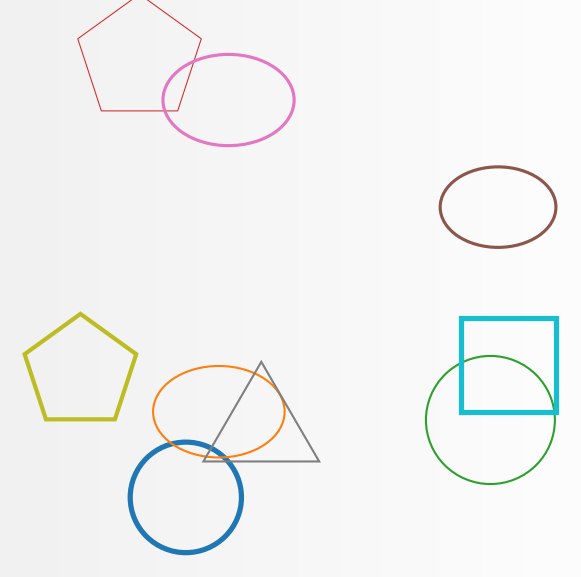[{"shape": "circle", "thickness": 2.5, "radius": 0.48, "center": [0.32, 0.138]}, {"shape": "oval", "thickness": 1, "radius": 0.57, "center": [0.377, 0.286]}, {"shape": "circle", "thickness": 1, "radius": 0.55, "center": [0.844, 0.272]}, {"shape": "pentagon", "thickness": 0.5, "radius": 0.56, "center": [0.24, 0.897]}, {"shape": "oval", "thickness": 1.5, "radius": 0.5, "center": [0.857, 0.64]}, {"shape": "oval", "thickness": 1.5, "radius": 0.56, "center": [0.393, 0.826]}, {"shape": "triangle", "thickness": 1, "radius": 0.57, "center": [0.45, 0.258]}, {"shape": "pentagon", "thickness": 2, "radius": 0.5, "center": [0.138, 0.355]}, {"shape": "square", "thickness": 2.5, "radius": 0.41, "center": [0.874, 0.367]}]